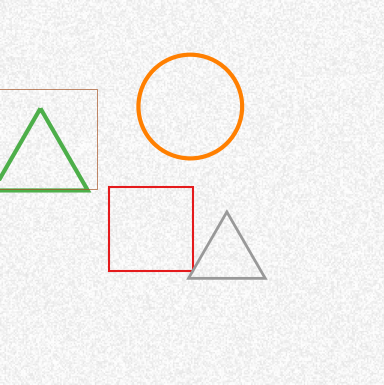[{"shape": "square", "thickness": 1.5, "radius": 0.55, "center": [0.392, 0.406]}, {"shape": "triangle", "thickness": 3, "radius": 0.71, "center": [0.105, 0.576]}, {"shape": "circle", "thickness": 3, "radius": 0.67, "center": [0.494, 0.723]}, {"shape": "square", "thickness": 0.5, "radius": 0.65, "center": [0.122, 0.638]}, {"shape": "triangle", "thickness": 2, "radius": 0.58, "center": [0.589, 0.335]}]